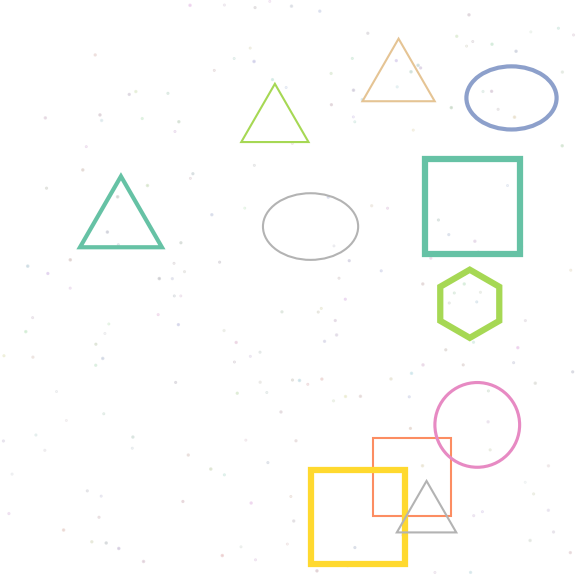[{"shape": "square", "thickness": 3, "radius": 0.41, "center": [0.819, 0.642]}, {"shape": "triangle", "thickness": 2, "radius": 0.41, "center": [0.209, 0.612]}, {"shape": "square", "thickness": 1, "radius": 0.34, "center": [0.714, 0.174]}, {"shape": "oval", "thickness": 2, "radius": 0.39, "center": [0.886, 0.83]}, {"shape": "circle", "thickness": 1.5, "radius": 0.37, "center": [0.826, 0.263]}, {"shape": "triangle", "thickness": 1, "radius": 0.34, "center": [0.476, 0.787]}, {"shape": "hexagon", "thickness": 3, "radius": 0.3, "center": [0.813, 0.473]}, {"shape": "square", "thickness": 3, "radius": 0.41, "center": [0.619, 0.104]}, {"shape": "triangle", "thickness": 1, "radius": 0.36, "center": [0.69, 0.86]}, {"shape": "oval", "thickness": 1, "radius": 0.41, "center": [0.538, 0.607]}, {"shape": "triangle", "thickness": 1, "radius": 0.3, "center": [0.739, 0.107]}]